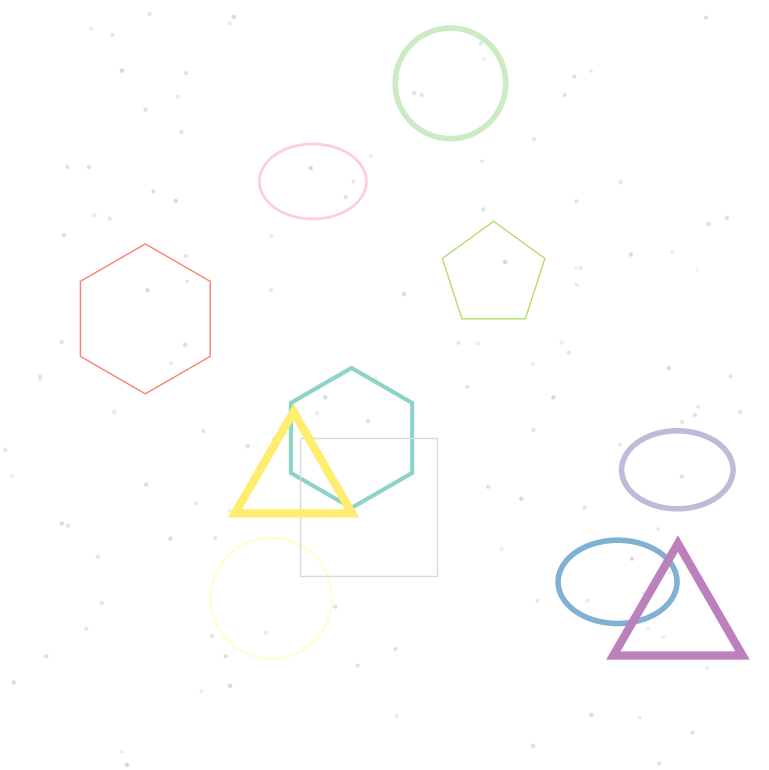[{"shape": "hexagon", "thickness": 1.5, "radius": 0.45, "center": [0.457, 0.431]}, {"shape": "circle", "thickness": 0.5, "radius": 0.39, "center": [0.352, 0.223]}, {"shape": "oval", "thickness": 2, "radius": 0.36, "center": [0.88, 0.39]}, {"shape": "hexagon", "thickness": 0.5, "radius": 0.49, "center": [0.189, 0.586]}, {"shape": "oval", "thickness": 2, "radius": 0.39, "center": [0.802, 0.244]}, {"shape": "pentagon", "thickness": 0.5, "radius": 0.35, "center": [0.641, 0.643]}, {"shape": "oval", "thickness": 1, "radius": 0.35, "center": [0.406, 0.764]}, {"shape": "square", "thickness": 0.5, "radius": 0.45, "center": [0.479, 0.341]}, {"shape": "triangle", "thickness": 3, "radius": 0.48, "center": [0.88, 0.197]}, {"shape": "circle", "thickness": 2, "radius": 0.36, "center": [0.585, 0.892]}, {"shape": "triangle", "thickness": 3, "radius": 0.44, "center": [0.381, 0.377]}]